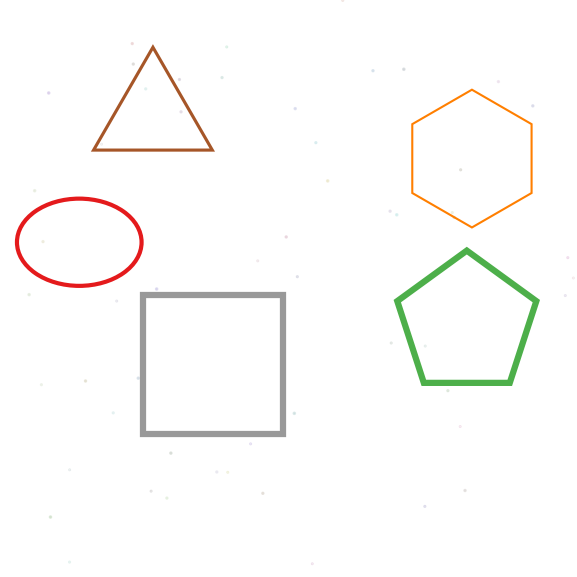[{"shape": "oval", "thickness": 2, "radius": 0.54, "center": [0.137, 0.58]}, {"shape": "pentagon", "thickness": 3, "radius": 0.63, "center": [0.808, 0.439]}, {"shape": "hexagon", "thickness": 1, "radius": 0.6, "center": [0.817, 0.725]}, {"shape": "triangle", "thickness": 1.5, "radius": 0.59, "center": [0.265, 0.799]}, {"shape": "square", "thickness": 3, "radius": 0.6, "center": [0.369, 0.368]}]